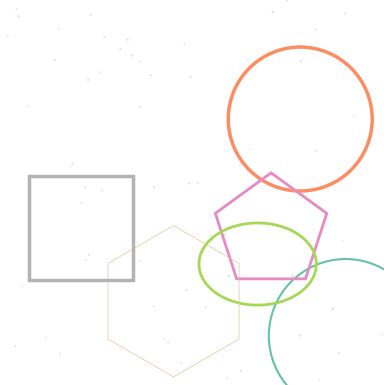[{"shape": "circle", "thickness": 1.5, "radius": 1.0, "center": [0.898, 0.128]}, {"shape": "circle", "thickness": 2.5, "radius": 0.93, "center": [0.78, 0.691]}, {"shape": "pentagon", "thickness": 2, "radius": 0.76, "center": [0.704, 0.399]}, {"shape": "oval", "thickness": 2, "radius": 0.76, "center": [0.669, 0.314]}, {"shape": "hexagon", "thickness": 0.5, "radius": 0.98, "center": [0.451, 0.218]}, {"shape": "square", "thickness": 2.5, "radius": 0.67, "center": [0.21, 0.409]}]